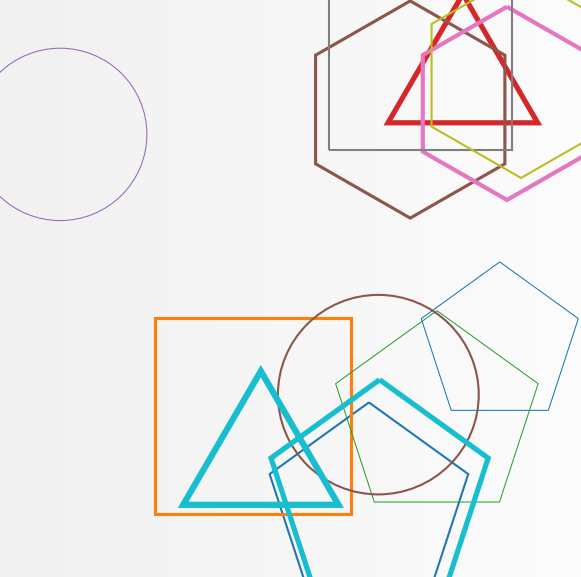[{"shape": "pentagon", "thickness": 0.5, "radius": 0.71, "center": [0.86, 0.403]}, {"shape": "pentagon", "thickness": 1, "radius": 0.9, "center": [0.635, 0.123]}, {"shape": "square", "thickness": 1.5, "radius": 0.84, "center": [0.435, 0.279]}, {"shape": "pentagon", "thickness": 0.5, "radius": 0.92, "center": [0.752, 0.278]}, {"shape": "triangle", "thickness": 2.5, "radius": 0.74, "center": [0.796, 0.861]}, {"shape": "circle", "thickness": 0.5, "radius": 0.75, "center": [0.103, 0.766]}, {"shape": "hexagon", "thickness": 1.5, "radius": 0.94, "center": [0.706, 0.81]}, {"shape": "circle", "thickness": 1, "radius": 0.86, "center": [0.651, 0.316]}, {"shape": "hexagon", "thickness": 2, "radius": 0.84, "center": [0.872, 0.82]}, {"shape": "square", "thickness": 1, "radius": 0.79, "center": [0.724, 0.897]}, {"shape": "hexagon", "thickness": 1, "radius": 0.89, "center": [0.896, 0.869]}, {"shape": "triangle", "thickness": 3, "radius": 0.77, "center": [0.449, 0.202]}, {"shape": "pentagon", "thickness": 2.5, "radius": 0.98, "center": [0.653, 0.145]}]